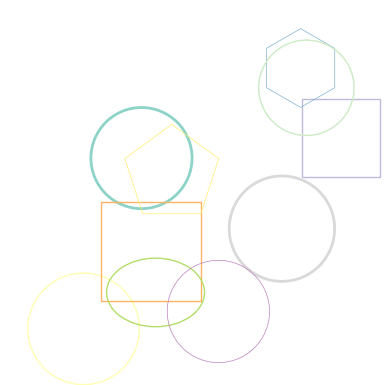[{"shape": "circle", "thickness": 2, "radius": 0.66, "center": [0.368, 0.589]}, {"shape": "circle", "thickness": 1, "radius": 0.72, "center": [0.217, 0.146]}, {"shape": "square", "thickness": 1, "radius": 0.5, "center": [0.885, 0.642]}, {"shape": "hexagon", "thickness": 0.5, "radius": 0.51, "center": [0.781, 0.823]}, {"shape": "square", "thickness": 1, "radius": 0.65, "center": [0.391, 0.347]}, {"shape": "oval", "thickness": 1, "radius": 0.64, "center": [0.404, 0.24]}, {"shape": "circle", "thickness": 2, "radius": 0.68, "center": [0.732, 0.406]}, {"shape": "circle", "thickness": 0.5, "radius": 0.66, "center": [0.567, 0.191]}, {"shape": "circle", "thickness": 1, "radius": 0.62, "center": [0.796, 0.772]}, {"shape": "pentagon", "thickness": 0.5, "radius": 0.64, "center": [0.446, 0.549]}]